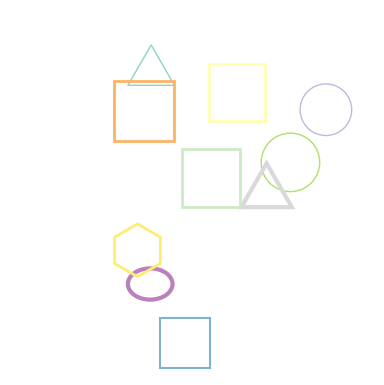[{"shape": "triangle", "thickness": 1, "radius": 0.35, "center": [0.393, 0.813]}, {"shape": "square", "thickness": 2, "radius": 0.37, "center": [0.616, 0.759]}, {"shape": "circle", "thickness": 1, "radius": 0.33, "center": [0.847, 0.715]}, {"shape": "square", "thickness": 1.5, "radius": 0.33, "center": [0.48, 0.109]}, {"shape": "square", "thickness": 2, "radius": 0.39, "center": [0.373, 0.711]}, {"shape": "circle", "thickness": 1, "radius": 0.38, "center": [0.754, 0.578]}, {"shape": "triangle", "thickness": 3, "radius": 0.38, "center": [0.693, 0.5]}, {"shape": "oval", "thickness": 3, "radius": 0.29, "center": [0.39, 0.262]}, {"shape": "square", "thickness": 2, "radius": 0.38, "center": [0.548, 0.539]}, {"shape": "hexagon", "thickness": 2, "radius": 0.34, "center": [0.357, 0.35]}]